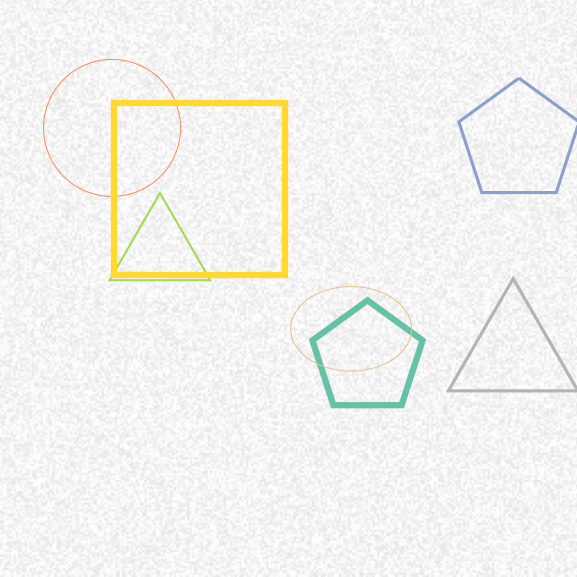[{"shape": "pentagon", "thickness": 3, "radius": 0.5, "center": [0.636, 0.379]}, {"shape": "circle", "thickness": 0.5, "radius": 0.59, "center": [0.194, 0.778]}, {"shape": "pentagon", "thickness": 1.5, "radius": 0.55, "center": [0.899, 0.754]}, {"shape": "triangle", "thickness": 1, "radius": 0.5, "center": [0.277, 0.564]}, {"shape": "square", "thickness": 3, "radius": 0.74, "center": [0.346, 0.671]}, {"shape": "oval", "thickness": 0.5, "radius": 0.52, "center": [0.608, 0.43]}, {"shape": "triangle", "thickness": 1.5, "radius": 0.65, "center": [0.889, 0.387]}]